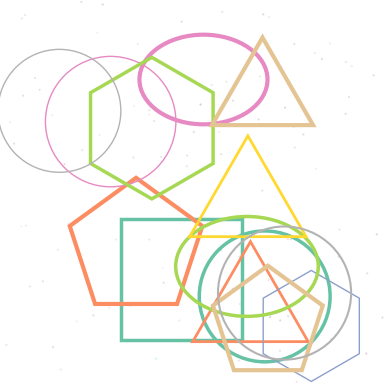[{"shape": "circle", "thickness": 2.5, "radius": 0.85, "center": [0.687, 0.23]}, {"shape": "square", "thickness": 2.5, "radius": 0.79, "center": [0.47, 0.274]}, {"shape": "triangle", "thickness": 2, "radius": 0.87, "center": [0.651, 0.199]}, {"shape": "pentagon", "thickness": 3, "radius": 0.91, "center": [0.353, 0.357]}, {"shape": "hexagon", "thickness": 1, "radius": 0.72, "center": [0.808, 0.153]}, {"shape": "circle", "thickness": 1, "radius": 0.85, "center": [0.287, 0.684]}, {"shape": "oval", "thickness": 3, "radius": 0.83, "center": [0.529, 0.794]}, {"shape": "oval", "thickness": 2.5, "radius": 0.93, "center": [0.642, 0.308]}, {"shape": "hexagon", "thickness": 2.5, "radius": 0.92, "center": [0.394, 0.667]}, {"shape": "triangle", "thickness": 2, "radius": 0.87, "center": [0.644, 0.473]}, {"shape": "triangle", "thickness": 3, "radius": 0.76, "center": [0.682, 0.751]}, {"shape": "pentagon", "thickness": 3, "radius": 0.75, "center": [0.696, 0.16]}, {"shape": "circle", "thickness": 1.5, "radius": 0.86, "center": [0.739, 0.239]}, {"shape": "circle", "thickness": 1, "radius": 0.8, "center": [0.154, 0.712]}]